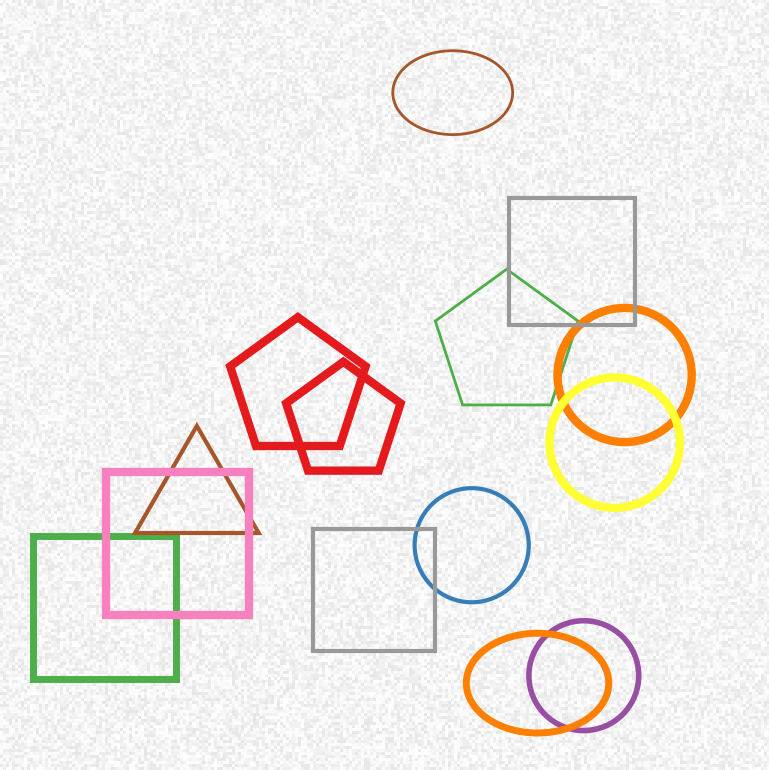[{"shape": "pentagon", "thickness": 3, "radius": 0.39, "center": [0.446, 0.452]}, {"shape": "pentagon", "thickness": 3, "radius": 0.46, "center": [0.387, 0.496]}, {"shape": "circle", "thickness": 1.5, "radius": 0.37, "center": [0.613, 0.292]}, {"shape": "pentagon", "thickness": 1, "radius": 0.49, "center": [0.658, 0.553]}, {"shape": "square", "thickness": 2.5, "radius": 0.46, "center": [0.136, 0.211]}, {"shape": "circle", "thickness": 2, "radius": 0.36, "center": [0.758, 0.123]}, {"shape": "circle", "thickness": 3, "radius": 0.44, "center": [0.811, 0.513]}, {"shape": "oval", "thickness": 2.5, "radius": 0.46, "center": [0.698, 0.113]}, {"shape": "circle", "thickness": 3, "radius": 0.42, "center": [0.798, 0.425]}, {"shape": "oval", "thickness": 1, "radius": 0.39, "center": [0.588, 0.88]}, {"shape": "triangle", "thickness": 1.5, "radius": 0.46, "center": [0.256, 0.354]}, {"shape": "square", "thickness": 3, "radius": 0.46, "center": [0.23, 0.294]}, {"shape": "square", "thickness": 1.5, "radius": 0.4, "center": [0.485, 0.233]}, {"shape": "square", "thickness": 1.5, "radius": 0.41, "center": [0.743, 0.66]}]